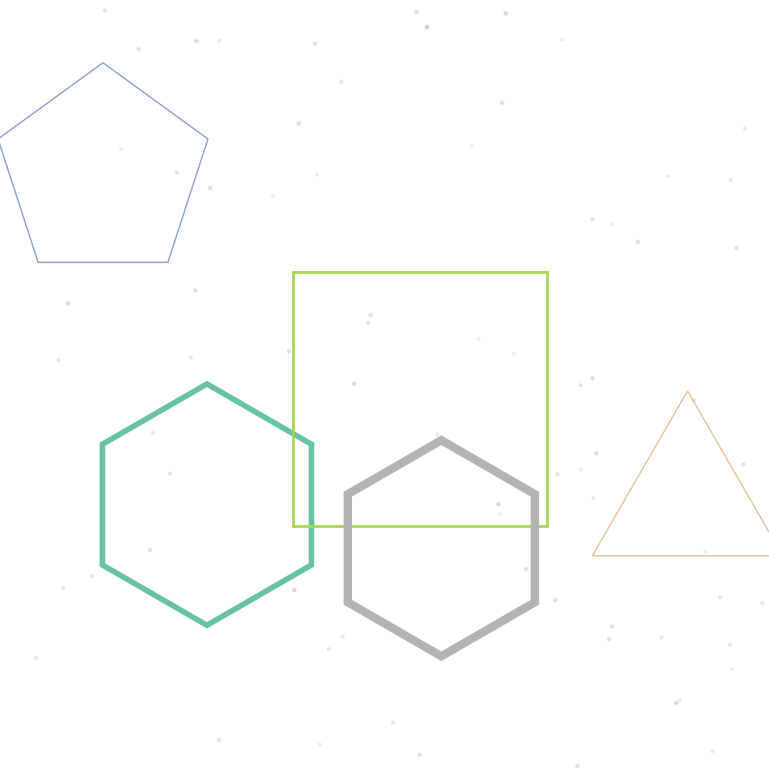[{"shape": "hexagon", "thickness": 2, "radius": 0.78, "center": [0.269, 0.345]}, {"shape": "pentagon", "thickness": 0.5, "radius": 0.72, "center": [0.134, 0.775]}, {"shape": "square", "thickness": 1, "radius": 0.82, "center": [0.545, 0.481]}, {"shape": "triangle", "thickness": 0.5, "radius": 0.71, "center": [0.893, 0.35]}, {"shape": "hexagon", "thickness": 3, "radius": 0.7, "center": [0.573, 0.288]}]